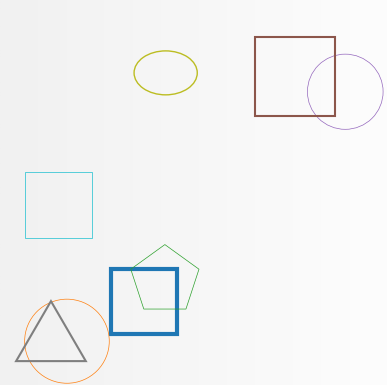[{"shape": "square", "thickness": 3, "radius": 0.43, "center": [0.372, 0.217]}, {"shape": "circle", "thickness": 0.5, "radius": 0.55, "center": [0.173, 0.114]}, {"shape": "pentagon", "thickness": 0.5, "radius": 0.46, "center": [0.425, 0.272]}, {"shape": "circle", "thickness": 0.5, "radius": 0.49, "center": [0.891, 0.762]}, {"shape": "square", "thickness": 1.5, "radius": 0.52, "center": [0.76, 0.802]}, {"shape": "triangle", "thickness": 1.5, "radius": 0.52, "center": [0.131, 0.114]}, {"shape": "oval", "thickness": 1, "radius": 0.41, "center": [0.428, 0.811]}, {"shape": "square", "thickness": 0.5, "radius": 0.43, "center": [0.152, 0.468]}]